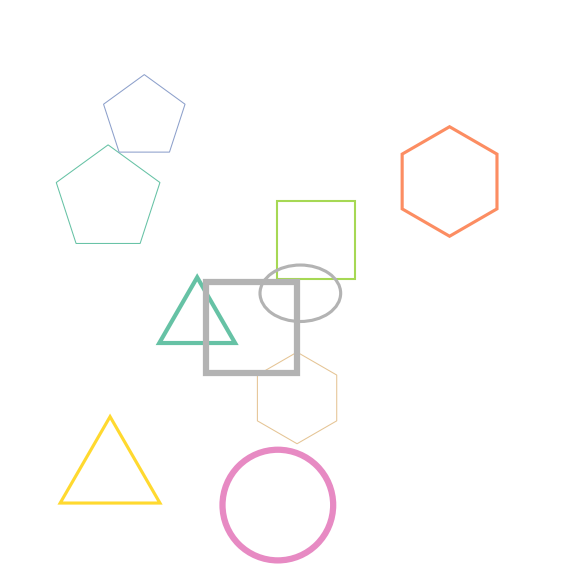[{"shape": "pentagon", "thickness": 0.5, "radius": 0.47, "center": [0.187, 0.654]}, {"shape": "triangle", "thickness": 2, "radius": 0.38, "center": [0.341, 0.443]}, {"shape": "hexagon", "thickness": 1.5, "radius": 0.47, "center": [0.778, 0.685]}, {"shape": "pentagon", "thickness": 0.5, "radius": 0.37, "center": [0.25, 0.796]}, {"shape": "circle", "thickness": 3, "radius": 0.48, "center": [0.481, 0.125]}, {"shape": "square", "thickness": 1, "radius": 0.34, "center": [0.547, 0.584]}, {"shape": "triangle", "thickness": 1.5, "radius": 0.5, "center": [0.191, 0.178]}, {"shape": "hexagon", "thickness": 0.5, "radius": 0.4, "center": [0.514, 0.31]}, {"shape": "oval", "thickness": 1.5, "radius": 0.35, "center": [0.52, 0.491]}, {"shape": "square", "thickness": 3, "radius": 0.39, "center": [0.436, 0.432]}]